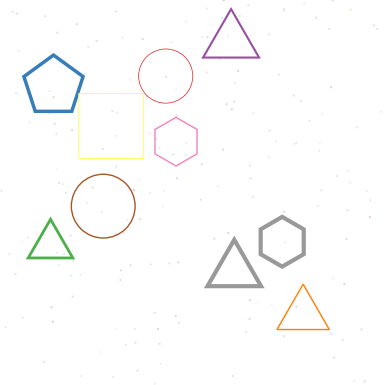[{"shape": "circle", "thickness": 0.5, "radius": 0.35, "center": [0.43, 0.802]}, {"shape": "pentagon", "thickness": 2.5, "radius": 0.4, "center": [0.139, 0.776]}, {"shape": "triangle", "thickness": 2, "radius": 0.33, "center": [0.131, 0.363]}, {"shape": "triangle", "thickness": 1.5, "radius": 0.42, "center": [0.6, 0.892]}, {"shape": "triangle", "thickness": 1, "radius": 0.39, "center": [0.787, 0.183]}, {"shape": "square", "thickness": 0.5, "radius": 0.42, "center": [0.287, 0.673]}, {"shape": "circle", "thickness": 1, "radius": 0.41, "center": [0.268, 0.465]}, {"shape": "hexagon", "thickness": 1, "radius": 0.32, "center": [0.457, 0.632]}, {"shape": "hexagon", "thickness": 3, "radius": 0.32, "center": [0.733, 0.372]}, {"shape": "triangle", "thickness": 3, "radius": 0.4, "center": [0.608, 0.297]}]